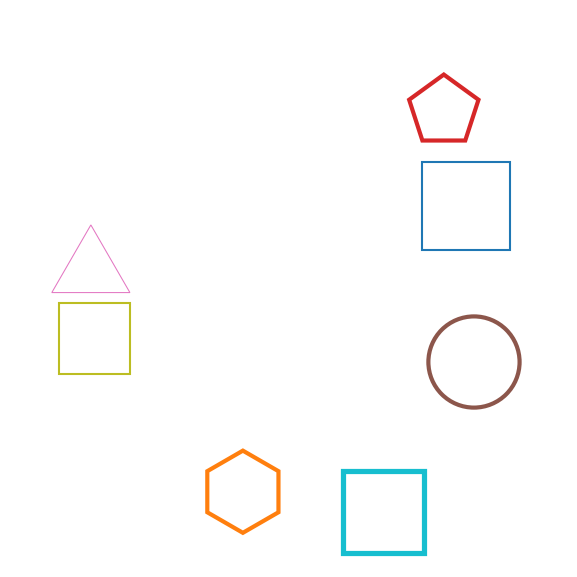[{"shape": "square", "thickness": 1, "radius": 0.38, "center": [0.807, 0.643]}, {"shape": "hexagon", "thickness": 2, "radius": 0.36, "center": [0.421, 0.148]}, {"shape": "pentagon", "thickness": 2, "radius": 0.32, "center": [0.769, 0.807]}, {"shape": "circle", "thickness": 2, "radius": 0.39, "center": [0.821, 0.372]}, {"shape": "triangle", "thickness": 0.5, "radius": 0.39, "center": [0.157, 0.532]}, {"shape": "square", "thickness": 1, "radius": 0.31, "center": [0.163, 0.413]}, {"shape": "square", "thickness": 2.5, "radius": 0.35, "center": [0.664, 0.113]}]